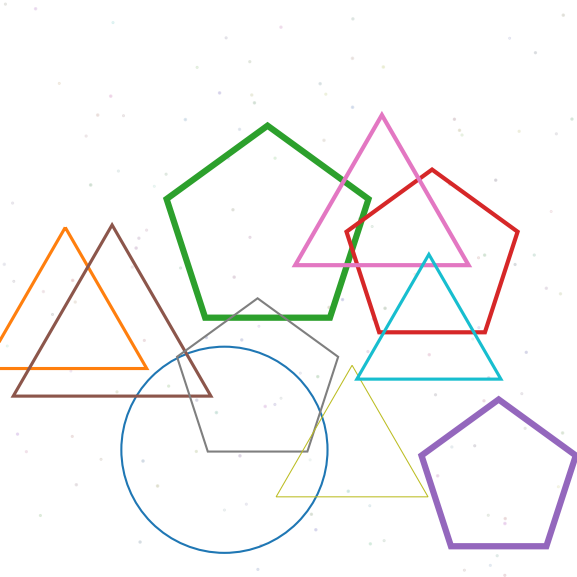[{"shape": "circle", "thickness": 1, "radius": 0.89, "center": [0.389, 0.22]}, {"shape": "triangle", "thickness": 1.5, "radius": 0.81, "center": [0.113, 0.442]}, {"shape": "pentagon", "thickness": 3, "radius": 0.92, "center": [0.463, 0.598]}, {"shape": "pentagon", "thickness": 2, "radius": 0.78, "center": [0.748, 0.55]}, {"shape": "pentagon", "thickness": 3, "radius": 0.7, "center": [0.863, 0.167]}, {"shape": "triangle", "thickness": 1.5, "radius": 0.99, "center": [0.194, 0.412]}, {"shape": "triangle", "thickness": 2, "radius": 0.87, "center": [0.661, 0.627]}, {"shape": "pentagon", "thickness": 1, "radius": 0.73, "center": [0.446, 0.336]}, {"shape": "triangle", "thickness": 0.5, "radius": 0.76, "center": [0.61, 0.215]}, {"shape": "triangle", "thickness": 1.5, "radius": 0.72, "center": [0.743, 0.415]}]